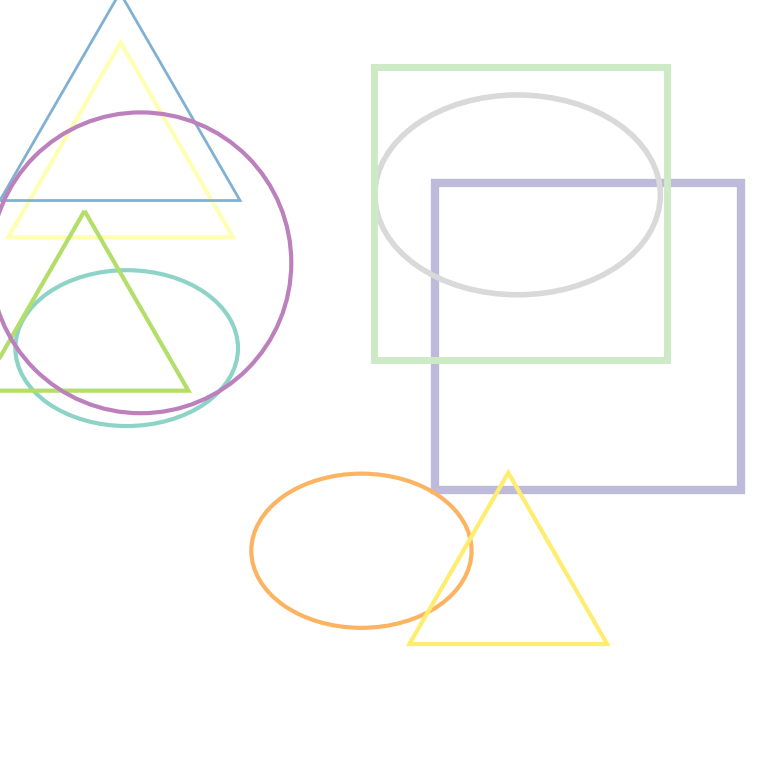[{"shape": "oval", "thickness": 1.5, "radius": 0.72, "center": [0.165, 0.548]}, {"shape": "triangle", "thickness": 1.5, "radius": 0.84, "center": [0.157, 0.776]}, {"shape": "square", "thickness": 3, "radius": 1.0, "center": [0.763, 0.563]}, {"shape": "triangle", "thickness": 1, "radius": 0.9, "center": [0.156, 0.83]}, {"shape": "oval", "thickness": 1.5, "radius": 0.72, "center": [0.469, 0.285]}, {"shape": "triangle", "thickness": 1.5, "radius": 0.78, "center": [0.11, 0.57]}, {"shape": "oval", "thickness": 2, "radius": 0.93, "center": [0.672, 0.747]}, {"shape": "circle", "thickness": 1.5, "radius": 0.98, "center": [0.183, 0.659]}, {"shape": "square", "thickness": 2.5, "radius": 0.95, "center": [0.676, 0.723]}, {"shape": "triangle", "thickness": 1.5, "radius": 0.74, "center": [0.66, 0.238]}]